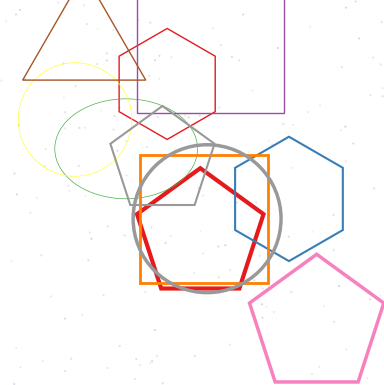[{"shape": "hexagon", "thickness": 1, "radius": 0.72, "center": [0.434, 0.782]}, {"shape": "pentagon", "thickness": 3, "radius": 0.86, "center": [0.52, 0.39]}, {"shape": "hexagon", "thickness": 1.5, "radius": 0.81, "center": [0.751, 0.483]}, {"shape": "oval", "thickness": 0.5, "radius": 0.93, "center": [0.328, 0.614]}, {"shape": "square", "thickness": 1, "radius": 0.95, "center": [0.548, 0.898]}, {"shape": "square", "thickness": 2, "radius": 0.83, "center": [0.53, 0.432]}, {"shape": "circle", "thickness": 0.5, "radius": 0.74, "center": [0.195, 0.69]}, {"shape": "triangle", "thickness": 1, "radius": 0.92, "center": [0.219, 0.884]}, {"shape": "pentagon", "thickness": 2.5, "radius": 0.92, "center": [0.822, 0.156]}, {"shape": "pentagon", "thickness": 1.5, "radius": 0.71, "center": [0.422, 0.583]}, {"shape": "circle", "thickness": 2.5, "radius": 0.96, "center": [0.538, 0.432]}]